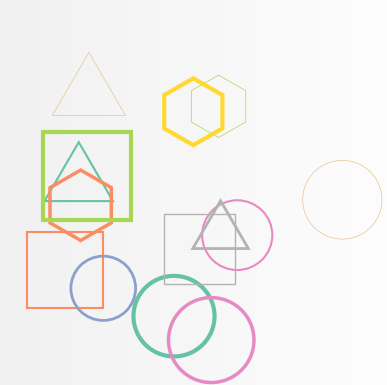[{"shape": "triangle", "thickness": 1.5, "radius": 0.51, "center": [0.203, 0.529]}, {"shape": "circle", "thickness": 3, "radius": 0.52, "center": [0.449, 0.179]}, {"shape": "square", "thickness": 1.5, "radius": 0.49, "center": [0.168, 0.298]}, {"shape": "hexagon", "thickness": 2.5, "radius": 0.46, "center": [0.208, 0.467]}, {"shape": "circle", "thickness": 2, "radius": 0.42, "center": [0.266, 0.251]}, {"shape": "circle", "thickness": 2.5, "radius": 0.55, "center": [0.545, 0.117]}, {"shape": "circle", "thickness": 1.5, "radius": 0.45, "center": [0.612, 0.389]}, {"shape": "square", "thickness": 3, "radius": 0.57, "center": [0.224, 0.543]}, {"shape": "hexagon", "thickness": 0.5, "radius": 0.41, "center": [0.564, 0.724]}, {"shape": "hexagon", "thickness": 3, "radius": 0.43, "center": [0.499, 0.71]}, {"shape": "circle", "thickness": 0.5, "radius": 0.51, "center": [0.883, 0.481]}, {"shape": "triangle", "thickness": 0.5, "radius": 0.55, "center": [0.229, 0.754]}, {"shape": "square", "thickness": 1, "radius": 0.45, "center": [0.515, 0.352]}, {"shape": "triangle", "thickness": 2, "radius": 0.41, "center": [0.569, 0.396]}]